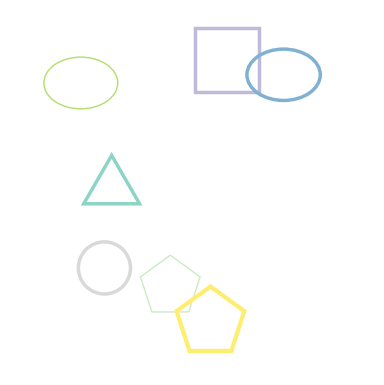[{"shape": "triangle", "thickness": 2.5, "radius": 0.42, "center": [0.29, 0.513]}, {"shape": "square", "thickness": 2.5, "radius": 0.42, "center": [0.59, 0.843]}, {"shape": "oval", "thickness": 2.5, "radius": 0.48, "center": [0.737, 0.806]}, {"shape": "oval", "thickness": 1, "radius": 0.48, "center": [0.21, 0.784]}, {"shape": "circle", "thickness": 2.5, "radius": 0.34, "center": [0.271, 0.304]}, {"shape": "pentagon", "thickness": 1, "radius": 0.41, "center": [0.442, 0.256]}, {"shape": "pentagon", "thickness": 3, "radius": 0.46, "center": [0.547, 0.163]}]